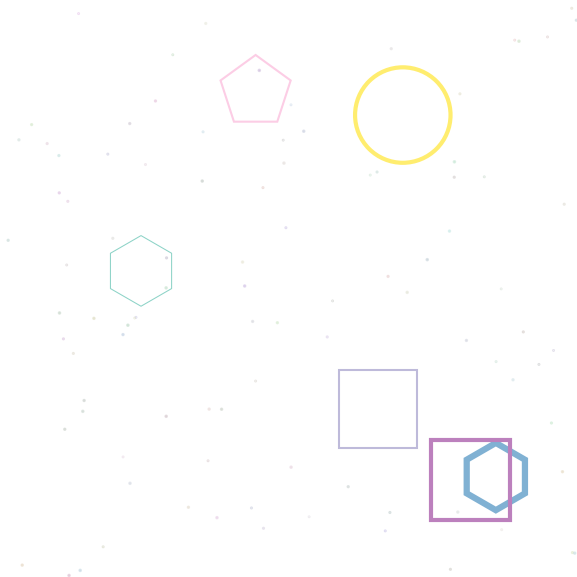[{"shape": "hexagon", "thickness": 0.5, "radius": 0.31, "center": [0.244, 0.53]}, {"shape": "square", "thickness": 1, "radius": 0.34, "center": [0.655, 0.29]}, {"shape": "hexagon", "thickness": 3, "radius": 0.29, "center": [0.859, 0.174]}, {"shape": "pentagon", "thickness": 1, "radius": 0.32, "center": [0.443, 0.84]}, {"shape": "square", "thickness": 2, "radius": 0.34, "center": [0.814, 0.168]}, {"shape": "circle", "thickness": 2, "radius": 0.41, "center": [0.697, 0.8]}]